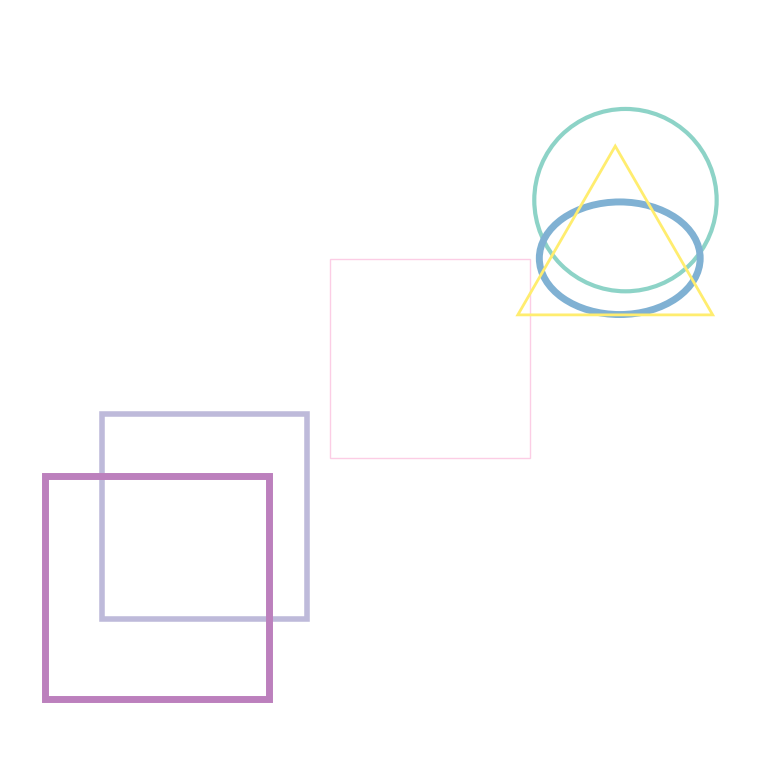[{"shape": "circle", "thickness": 1.5, "radius": 0.59, "center": [0.812, 0.74]}, {"shape": "square", "thickness": 2, "radius": 0.67, "center": [0.266, 0.329]}, {"shape": "oval", "thickness": 2.5, "radius": 0.52, "center": [0.805, 0.665]}, {"shape": "square", "thickness": 0.5, "radius": 0.65, "center": [0.558, 0.534]}, {"shape": "square", "thickness": 2.5, "radius": 0.72, "center": [0.204, 0.237]}, {"shape": "triangle", "thickness": 1, "radius": 0.73, "center": [0.799, 0.664]}]